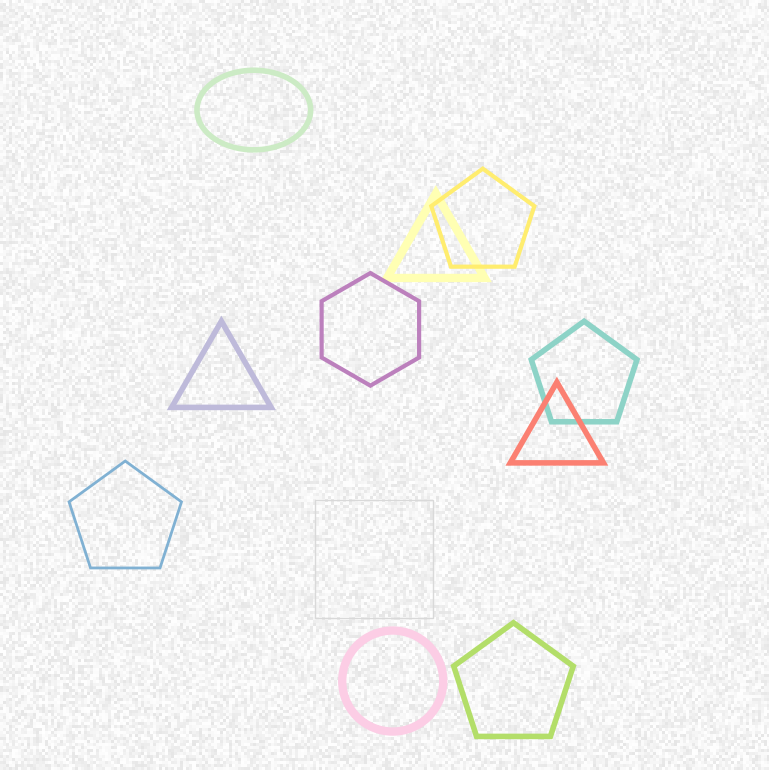[{"shape": "pentagon", "thickness": 2, "radius": 0.36, "center": [0.759, 0.511]}, {"shape": "triangle", "thickness": 3, "radius": 0.37, "center": [0.566, 0.676]}, {"shape": "triangle", "thickness": 2, "radius": 0.37, "center": [0.288, 0.508]}, {"shape": "triangle", "thickness": 2, "radius": 0.35, "center": [0.723, 0.434]}, {"shape": "pentagon", "thickness": 1, "radius": 0.38, "center": [0.163, 0.324]}, {"shape": "pentagon", "thickness": 2, "radius": 0.41, "center": [0.667, 0.11]}, {"shape": "circle", "thickness": 3, "radius": 0.33, "center": [0.51, 0.116]}, {"shape": "square", "thickness": 0.5, "radius": 0.39, "center": [0.486, 0.274]}, {"shape": "hexagon", "thickness": 1.5, "radius": 0.37, "center": [0.481, 0.572]}, {"shape": "oval", "thickness": 2, "radius": 0.37, "center": [0.33, 0.857]}, {"shape": "pentagon", "thickness": 1.5, "radius": 0.35, "center": [0.627, 0.711]}]